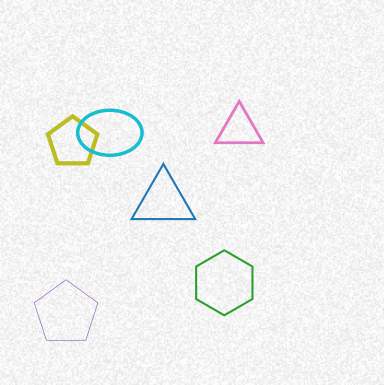[{"shape": "triangle", "thickness": 1.5, "radius": 0.48, "center": [0.424, 0.479]}, {"shape": "hexagon", "thickness": 1.5, "radius": 0.42, "center": [0.583, 0.265]}, {"shape": "pentagon", "thickness": 0.5, "radius": 0.43, "center": [0.172, 0.186]}, {"shape": "triangle", "thickness": 2, "radius": 0.36, "center": [0.621, 0.665]}, {"shape": "pentagon", "thickness": 3, "radius": 0.34, "center": [0.189, 0.63]}, {"shape": "oval", "thickness": 2.5, "radius": 0.42, "center": [0.285, 0.655]}]